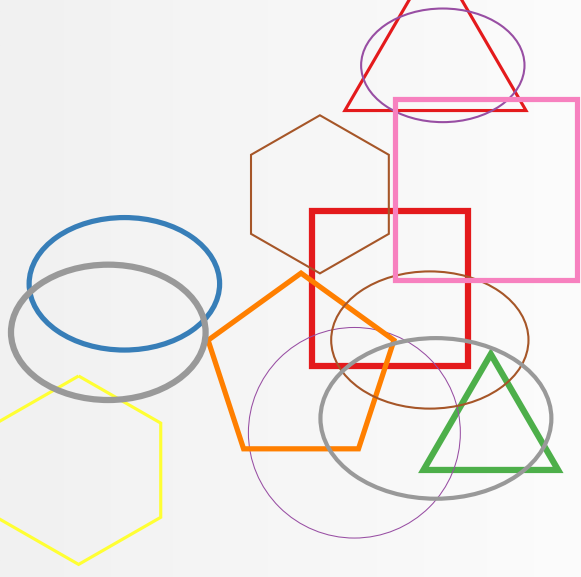[{"shape": "triangle", "thickness": 1.5, "radius": 0.9, "center": [0.749, 0.898]}, {"shape": "square", "thickness": 3, "radius": 0.67, "center": [0.671, 0.499]}, {"shape": "oval", "thickness": 2.5, "radius": 0.82, "center": [0.214, 0.508]}, {"shape": "triangle", "thickness": 3, "radius": 0.67, "center": [0.844, 0.252]}, {"shape": "oval", "thickness": 1, "radius": 0.7, "center": [0.762, 0.886]}, {"shape": "circle", "thickness": 0.5, "radius": 0.91, "center": [0.61, 0.25]}, {"shape": "pentagon", "thickness": 2.5, "radius": 0.84, "center": [0.518, 0.358]}, {"shape": "hexagon", "thickness": 1.5, "radius": 0.82, "center": [0.135, 0.185]}, {"shape": "oval", "thickness": 1, "radius": 0.85, "center": [0.739, 0.41]}, {"shape": "hexagon", "thickness": 1, "radius": 0.68, "center": [0.55, 0.663]}, {"shape": "square", "thickness": 2.5, "radius": 0.79, "center": [0.836, 0.671]}, {"shape": "oval", "thickness": 2, "radius": 0.99, "center": [0.75, 0.275]}, {"shape": "oval", "thickness": 3, "radius": 0.84, "center": [0.186, 0.424]}]